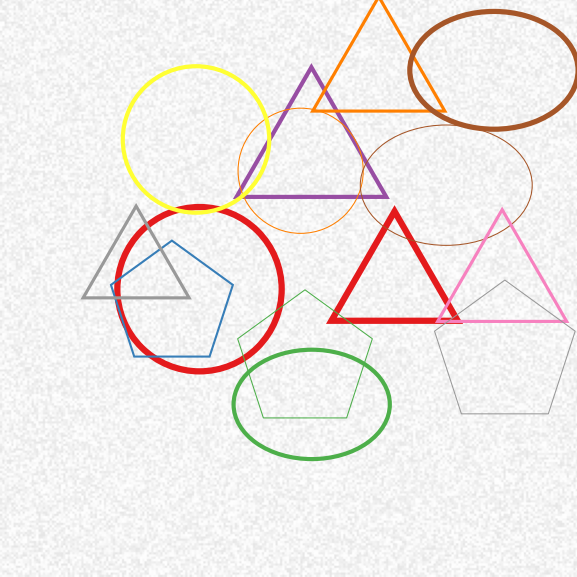[{"shape": "triangle", "thickness": 3, "radius": 0.63, "center": [0.683, 0.507]}, {"shape": "circle", "thickness": 3, "radius": 0.71, "center": [0.345, 0.498]}, {"shape": "pentagon", "thickness": 1, "radius": 0.55, "center": [0.298, 0.471]}, {"shape": "pentagon", "thickness": 0.5, "radius": 0.61, "center": [0.528, 0.375]}, {"shape": "oval", "thickness": 2, "radius": 0.68, "center": [0.54, 0.299]}, {"shape": "triangle", "thickness": 2, "radius": 0.75, "center": [0.539, 0.733]}, {"shape": "triangle", "thickness": 1.5, "radius": 0.66, "center": [0.656, 0.873]}, {"shape": "circle", "thickness": 0.5, "radius": 0.54, "center": [0.521, 0.703]}, {"shape": "circle", "thickness": 2, "radius": 0.63, "center": [0.339, 0.758]}, {"shape": "oval", "thickness": 0.5, "radius": 0.74, "center": [0.773, 0.678]}, {"shape": "oval", "thickness": 2.5, "radius": 0.73, "center": [0.855, 0.877]}, {"shape": "triangle", "thickness": 1.5, "radius": 0.65, "center": [0.87, 0.507]}, {"shape": "triangle", "thickness": 1.5, "radius": 0.53, "center": [0.236, 0.536]}, {"shape": "pentagon", "thickness": 0.5, "radius": 0.64, "center": [0.874, 0.386]}]